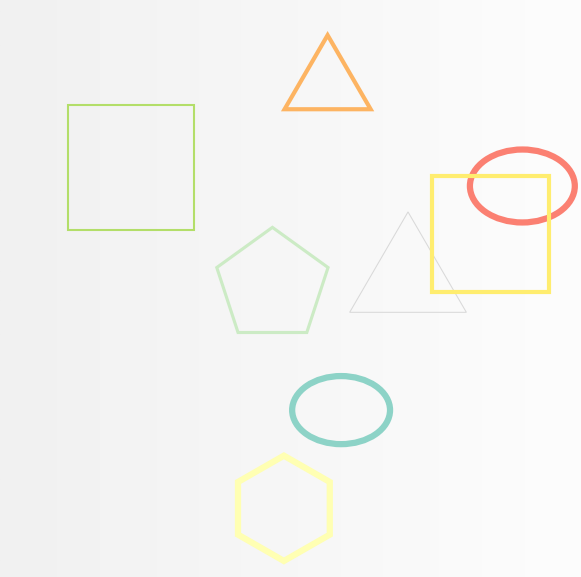[{"shape": "oval", "thickness": 3, "radius": 0.42, "center": [0.587, 0.289]}, {"shape": "hexagon", "thickness": 3, "radius": 0.46, "center": [0.488, 0.119]}, {"shape": "oval", "thickness": 3, "radius": 0.45, "center": [0.899, 0.677]}, {"shape": "triangle", "thickness": 2, "radius": 0.43, "center": [0.564, 0.853]}, {"shape": "square", "thickness": 1, "radius": 0.54, "center": [0.226, 0.708]}, {"shape": "triangle", "thickness": 0.5, "radius": 0.58, "center": [0.702, 0.516]}, {"shape": "pentagon", "thickness": 1.5, "radius": 0.5, "center": [0.469, 0.505]}, {"shape": "square", "thickness": 2, "radius": 0.5, "center": [0.844, 0.594]}]